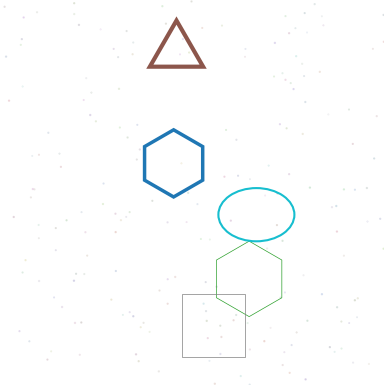[{"shape": "hexagon", "thickness": 2.5, "radius": 0.44, "center": [0.451, 0.576]}, {"shape": "hexagon", "thickness": 0.5, "radius": 0.49, "center": [0.647, 0.276]}, {"shape": "triangle", "thickness": 3, "radius": 0.4, "center": [0.458, 0.867]}, {"shape": "square", "thickness": 0.5, "radius": 0.41, "center": [0.554, 0.154]}, {"shape": "oval", "thickness": 1.5, "radius": 0.49, "center": [0.666, 0.442]}]